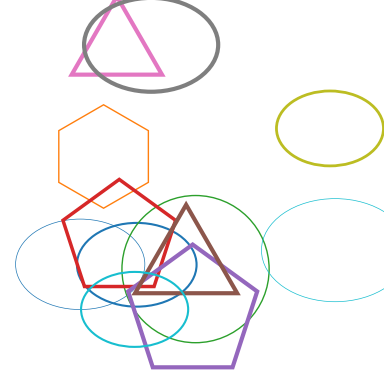[{"shape": "oval", "thickness": 1.5, "radius": 0.78, "center": [0.355, 0.312]}, {"shape": "oval", "thickness": 0.5, "radius": 0.84, "center": [0.208, 0.313]}, {"shape": "hexagon", "thickness": 1, "radius": 0.67, "center": [0.269, 0.594]}, {"shape": "circle", "thickness": 1, "radius": 0.96, "center": [0.508, 0.301]}, {"shape": "pentagon", "thickness": 2.5, "radius": 0.77, "center": [0.31, 0.38]}, {"shape": "pentagon", "thickness": 3, "radius": 0.88, "center": [0.5, 0.189]}, {"shape": "triangle", "thickness": 3, "radius": 0.77, "center": [0.483, 0.315]}, {"shape": "triangle", "thickness": 3, "radius": 0.68, "center": [0.304, 0.874]}, {"shape": "oval", "thickness": 3, "radius": 0.87, "center": [0.393, 0.884]}, {"shape": "oval", "thickness": 2, "radius": 0.69, "center": [0.857, 0.666]}, {"shape": "oval", "thickness": 0.5, "radius": 0.96, "center": [0.87, 0.35]}, {"shape": "oval", "thickness": 1.5, "radius": 0.7, "center": [0.35, 0.196]}]